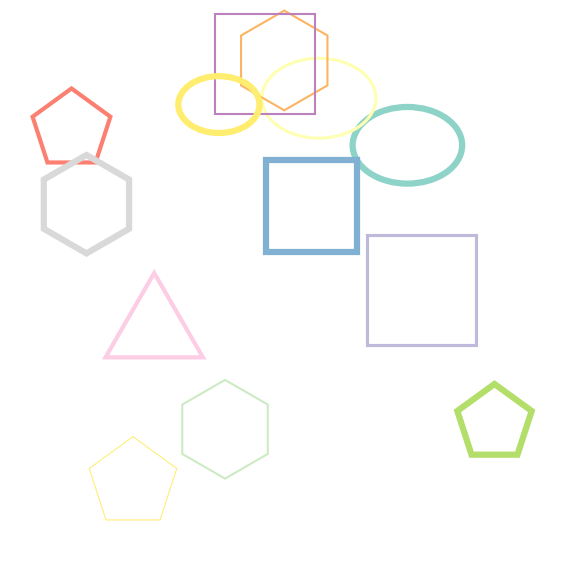[{"shape": "oval", "thickness": 3, "radius": 0.47, "center": [0.705, 0.748]}, {"shape": "oval", "thickness": 1.5, "radius": 0.49, "center": [0.552, 0.829]}, {"shape": "square", "thickness": 1.5, "radius": 0.47, "center": [0.73, 0.497]}, {"shape": "pentagon", "thickness": 2, "radius": 0.35, "center": [0.124, 0.775]}, {"shape": "square", "thickness": 3, "radius": 0.39, "center": [0.539, 0.642]}, {"shape": "hexagon", "thickness": 1, "radius": 0.43, "center": [0.492, 0.894]}, {"shape": "pentagon", "thickness": 3, "radius": 0.34, "center": [0.856, 0.267]}, {"shape": "triangle", "thickness": 2, "radius": 0.49, "center": [0.267, 0.429]}, {"shape": "hexagon", "thickness": 3, "radius": 0.43, "center": [0.15, 0.646]}, {"shape": "square", "thickness": 1, "radius": 0.44, "center": [0.459, 0.888]}, {"shape": "hexagon", "thickness": 1, "radius": 0.43, "center": [0.39, 0.256]}, {"shape": "pentagon", "thickness": 0.5, "radius": 0.4, "center": [0.23, 0.163]}, {"shape": "oval", "thickness": 3, "radius": 0.35, "center": [0.379, 0.818]}]